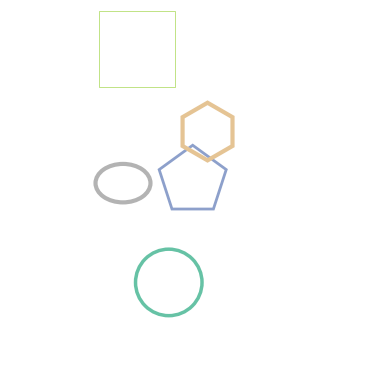[{"shape": "circle", "thickness": 2.5, "radius": 0.43, "center": [0.438, 0.266]}, {"shape": "pentagon", "thickness": 2, "radius": 0.46, "center": [0.5, 0.531]}, {"shape": "square", "thickness": 0.5, "radius": 0.49, "center": [0.357, 0.872]}, {"shape": "hexagon", "thickness": 3, "radius": 0.37, "center": [0.539, 0.658]}, {"shape": "oval", "thickness": 3, "radius": 0.36, "center": [0.319, 0.524]}]